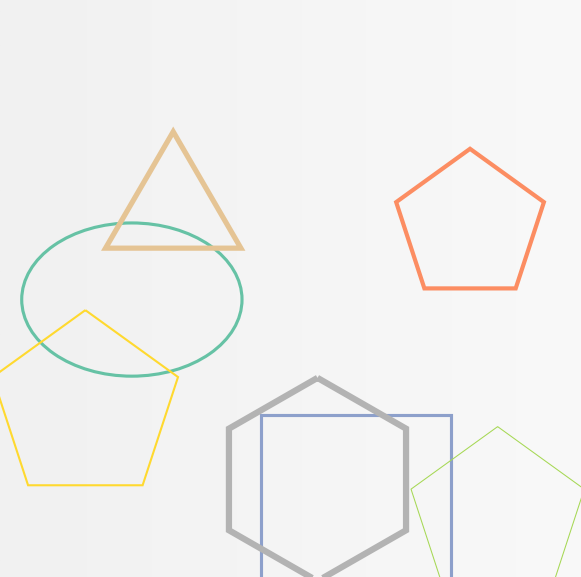[{"shape": "oval", "thickness": 1.5, "radius": 0.95, "center": [0.227, 0.48]}, {"shape": "pentagon", "thickness": 2, "radius": 0.67, "center": [0.809, 0.608]}, {"shape": "square", "thickness": 1.5, "radius": 0.82, "center": [0.612, 0.116]}, {"shape": "pentagon", "thickness": 0.5, "radius": 0.78, "center": [0.856, 0.104]}, {"shape": "pentagon", "thickness": 1, "radius": 0.84, "center": [0.147, 0.294]}, {"shape": "triangle", "thickness": 2.5, "radius": 0.67, "center": [0.298, 0.637]}, {"shape": "hexagon", "thickness": 3, "radius": 0.88, "center": [0.546, 0.169]}]